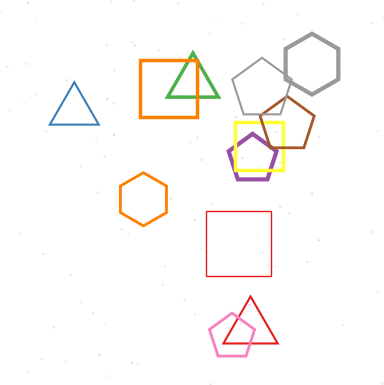[{"shape": "triangle", "thickness": 1.5, "radius": 0.41, "center": [0.651, 0.149]}, {"shape": "square", "thickness": 1, "radius": 0.42, "center": [0.618, 0.368]}, {"shape": "triangle", "thickness": 1.5, "radius": 0.37, "center": [0.193, 0.713]}, {"shape": "triangle", "thickness": 2.5, "radius": 0.38, "center": [0.501, 0.786]}, {"shape": "pentagon", "thickness": 3, "radius": 0.33, "center": [0.656, 0.587]}, {"shape": "hexagon", "thickness": 2, "radius": 0.35, "center": [0.373, 0.482]}, {"shape": "square", "thickness": 2.5, "radius": 0.37, "center": [0.437, 0.769]}, {"shape": "square", "thickness": 2.5, "radius": 0.31, "center": [0.673, 0.62]}, {"shape": "pentagon", "thickness": 2, "radius": 0.37, "center": [0.746, 0.676]}, {"shape": "pentagon", "thickness": 2, "radius": 0.31, "center": [0.603, 0.125]}, {"shape": "pentagon", "thickness": 1.5, "radius": 0.41, "center": [0.681, 0.769]}, {"shape": "hexagon", "thickness": 3, "radius": 0.4, "center": [0.81, 0.833]}]